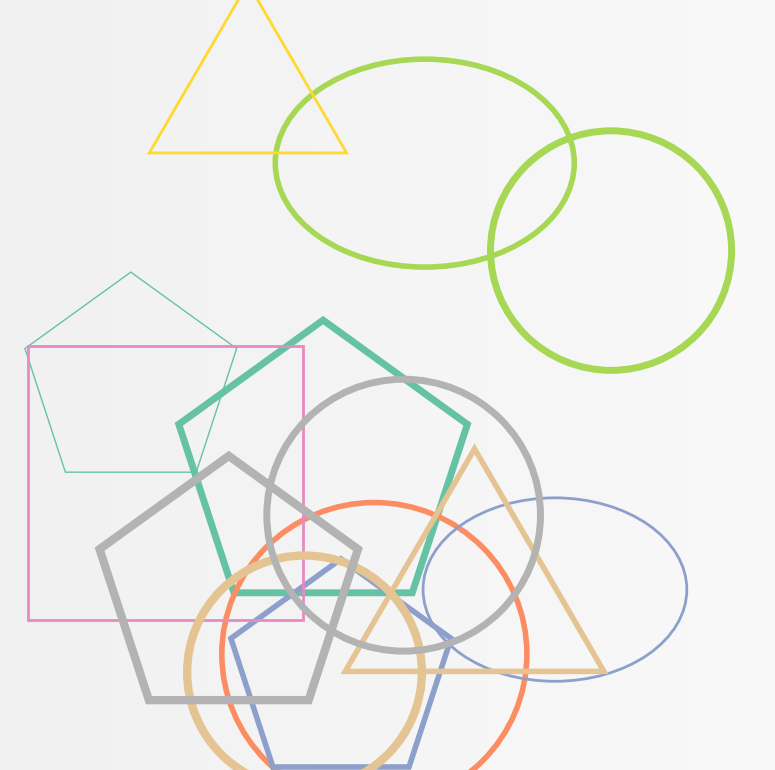[{"shape": "pentagon", "thickness": 2.5, "radius": 0.98, "center": [0.417, 0.388]}, {"shape": "pentagon", "thickness": 0.5, "radius": 0.72, "center": [0.169, 0.503]}, {"shape": "circle", "thickness": 2, "radius": 0.98, "center": [0.483, 0.151]}, {"shape": "oval", "thickness": 1, "radius": 0.85, "center": [0.716, 0.234]}, {"shape": "pentagon", "thickness": 2, "radius": 0.75, "center": [0.44, 0.125]}, {"shape": "square", "thickness": 1, "radius": 0.89, "center": [0.214, 0.373]}, {"shape": "circle", "thickness": 2.5, "radius": 0.78, "center": [0.788, 0.675]}, {"shape": "oval", "thickness": 2, "radius": 0.96, "center": [0.548, 0.788]}, {"shape": "triangle", "thickness": 1, "radius": 0.73, "center": [0.32, 0.875]}, {"shape": "triangle", "thickness": 2, "radius": 0.96, "center": [0.612, 0.224]}, {"shape": "circle", "thickness": 3, "radius": 0.76, "center": [0.393, 0.127]}, {"shape": "circle", "thickness": 2.5, "radius": 0.88, "center": [0.521, 0.331]}, {"shape": "pentagon", "thickness": 3, "radius": 0.88, "center": [0.295, 0.233]}]